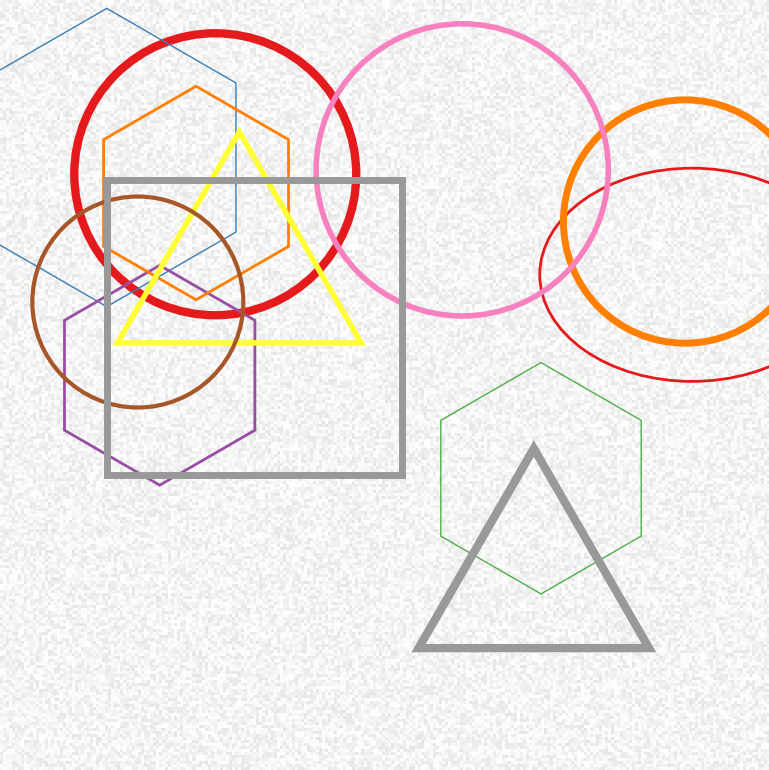[{"shape": "oval", "thickness": 1, "radius": 0.99, "center": [0.899, 0.643]}, {"shape": "circle", "thickness": 3, "radius": 0.92, "center": [0.28, 0.774]}, {"shape": "hexagon", "thickness": 0.5, "radius": 0.97, "center": [0.139, 0.795]}, {"shape": "hexagon", "thickness": 0.5, "radius": 0.75, "center": [0.703, 0.379]}, {"shape": "hexagon", "thickness": 1, "radius": 0.71, "center": [0.207, 0.513]}, {"shape": "hexagon", "thickness": 1, "radius": 0.69, "center": [0.255, 0.749]}, {"shape": "circle", "thickness": 2.5, "radius": 0.79, "center": [0.89, 0.712]}, {"shape": "triangle", "thickness": 2, "radius": 0.91, "center": [0.311, 0.646]}, {"shape": "circle", "thickness": 1.5, "radius": 0.69, "center": [0.179, 0.608]}, {"shape": "circle", "thickness": 2, "radius": 0.95, "center": [0.6, 0.779]}, {"shape": "triangle", "thickness": 3, "radius": 0.86, "center": [0.693, 0.245]}, {"shape": "square", "thickness": 2.5, "radius": 0.96, "center": [0.331, 0.574]}]